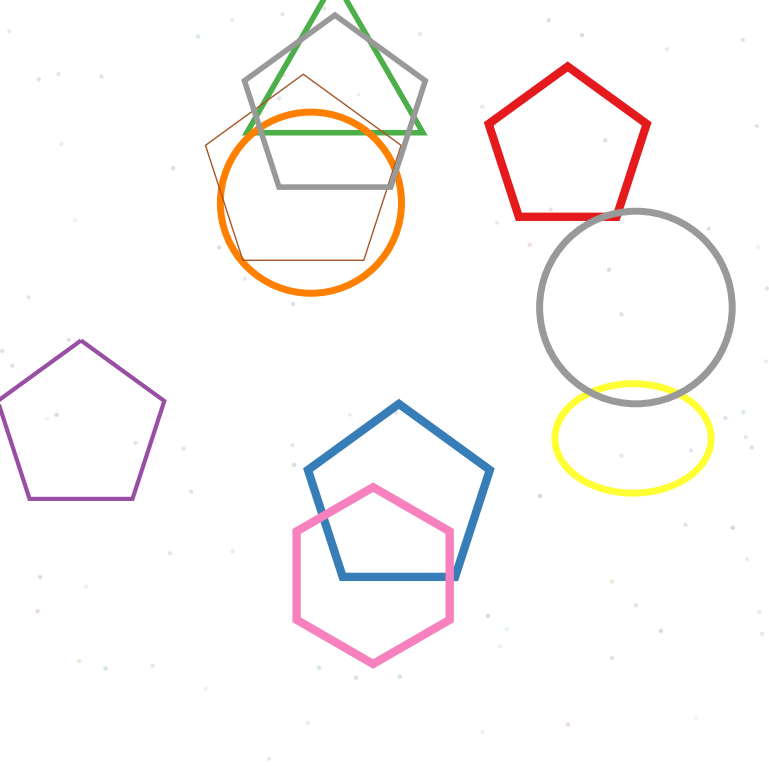[{"shape": "pentagon", "thickness": 3, "radius": 0.54, "center": [0.737, 0.806]}, {"shape": "pentagon", "thickness": 3, "radius": 0.62, "center": [0.518, 0.351]}, {"shape": "triangle", "thickness": 2, "radius": 0.66, "center": [0.435, 0.894]}, {"shape": "pentagon", "thickness": 1.5, "radius": 0.57, "center": [0.105, 0.444]}, {"shape": "circle", "thickness": 2.5, "radius": 0.59, "center": [0.404, 0.737]}, {"shape": "oval", "thickness": 2.5, "radius": 0.51, "center": [0.822, 0.431]}, {"shape": "pentagon", "thickness": 0.5, "radius": 0.67, "center": [0.394, 0.77]}, {"shape": "hexagon", "thickness": 3, "radius": 0.57, "center": [0.485, 0.252]}, {"shape": "circle", "thickness": 2.5, "radius": 0.63, "center": [0.826, 0.601]}, {"shape": "pentagon", "thickness": 2, "radius": 0.62, "center": [0.435, 0.857]}]